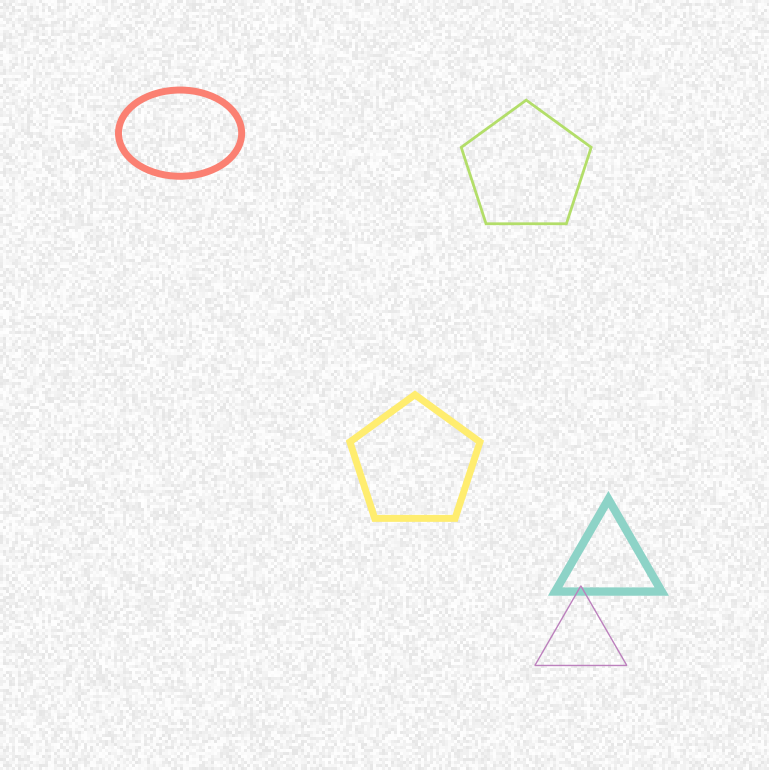[{"shape": "triangle", "thickness": 3, "radius": 0.4, "center": [0.79, 0.272]}, {"shape": "oval", "thickness": 2.5, "radius": 0.4, "center": [0.234, 0.827]}, {"shape": "pentagon", "thickness": 1, "radius": 0.44, "center": [0.683, 0.781]}, {"shape": "triangle", "thickness": 0.5, "radius": 0.34, "center": [0.754, 0.17]}, {"shape": "pentagon", "thickness": 2.5, "radius": 0.44, "center": [0.539, 0.399]}]